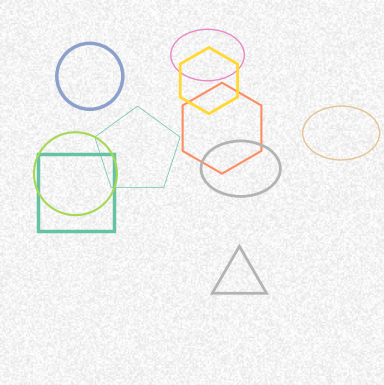[{"shape": "square", "thickness": 2.5, "radius": 0.5, "center": [0.198, 0.5]}, {"shape": "pentagon", "thickness": 0.5, "radius": 0.58, "center": [0.357, 0.608]}, {"shape": "hexagon", "thickness": 1.5, "radius": 0.59, "center": [0.577, 0.667]}, {"shape": "circle", "thickness": 2.5, "radius": 0.43, "center": [0.233, 0.802]}, {"shape": "oval", "thickness": 1, "radius": 0.48, "center": [0.539, 0.857]}, {"shape": "circle", "thickness": 1.5, "radius": 0.54, "center": [0.196, 0.549]}, {"shape": "hexagon", "thickness": 2, "radius": 0.43, "center": [0.543, 0.791]}, {"shape": "oval", "thickness": 1, "radius": 0.5, "center": [0.886, 0.655]}, {"shape": "triangle", "thickness": 2, "radius": 0.41, "center": [0.622, 0.279]}, {"shape": "oval", "thickness": 2, "radius": 0.51, "center": [0.625, 0.562]}]